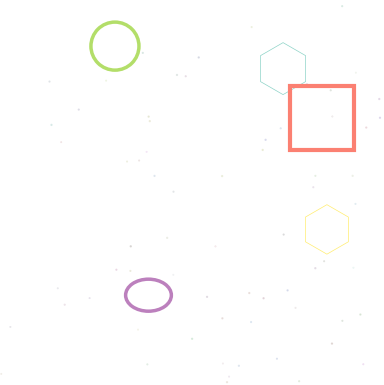[{"shape": "hexagon", "thickness": 0.5, "radius": 0.34, "center": [0.735, 0.822]}, {"shape": "square", "thickness": 3, "radius": 0.41, "center": [0.836, 0.693]}, {"shape": "circle", "thickness": 2.5, "radius": 0.31, "center": [0.299, 0.88]}, {"shape": "oval", "thickness": 2.5, "radius": 0.3, "center": [0.386, 0.233]}, {"shape": "hexagon", "thickness": 0.5, "radius": 0.32, "center": [0.849, 0.404]}]